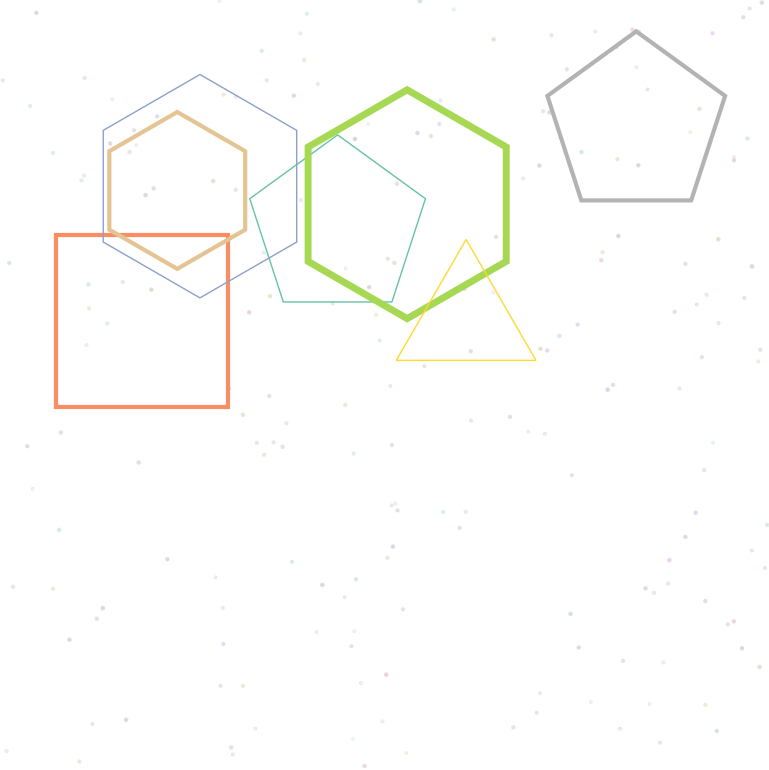[{"shape": "pentagon", "thickness": 0.5, "radius": 0.6, "center": [0.438, 0.705]}, {"shape": "square", "thickness": 1.5, "radius": 0.56, "center": [0.184, 0.583]}, {"shape": "hexagon", "thickness": 0.5, "radius": 0.73, "center": [0.26, 0.758]}, {"shape": "hexagon", "thickness": 2.5, "radius": 0.74, "center": [0.529, 0.735]}, {"shape": "triangle", "thickness": 0.5, "radius": 0.52, "center": [0.605, 0.584]}, {"shape": "hexagon", "thickness": 1.5, "radius": 0.51, "center": [0.23, 0.753]}, {"shape": "pentagon", "thickness": 1.5, "radius": 0.61, "center": [0.826, 0.838]}]